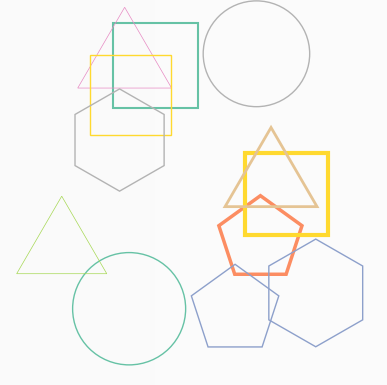[{"shape": "square", "thickness": 1.5, "radius": 0.55, "center": [0.401, 0.829]}, {"shape": "circle", "thickness": 1, "radius": 0.73, "center": [0.333, 0.198]}, {"shape": "pentagon", "thickness": 2.5, "radius": 0.56, "center": [0.672, 0.379]}, {"shape": "pentagon", "thickness": 1, "radius": 0.59, "center": [0.607, 0.195]}, {"shape": "hexagon", "thickness": 1, "radius": 0.7, "center": [0.815, 0.239]}, {"shape": "triangle", "thickness": 0.5, "radius": 0.7, "center": [0.322, 0.841]}, {"shape": "triangle", "thickness": 0.5, "radius": 0.67, "center": [0.159, 0.356]}, {"shape": "square", "thickness": 3, "radius": 0.54, "center": [0.738, 0.496]}, {"shape": "square", "thickness": 1, "radius": 0.52, "center": [0.336, 0.753]}, {"shape": "triangle", "thickness": 2, "radius": 0.69, "center": [0.699, 0.532]}, {"shape": "hexagon", "thickness": 1, "radius": 0.66, "center": [0.309, 0.636]}, {"shape": "circle", "thickness": 1, "radius": 0.69, "center": [0.662, 0.86]}]